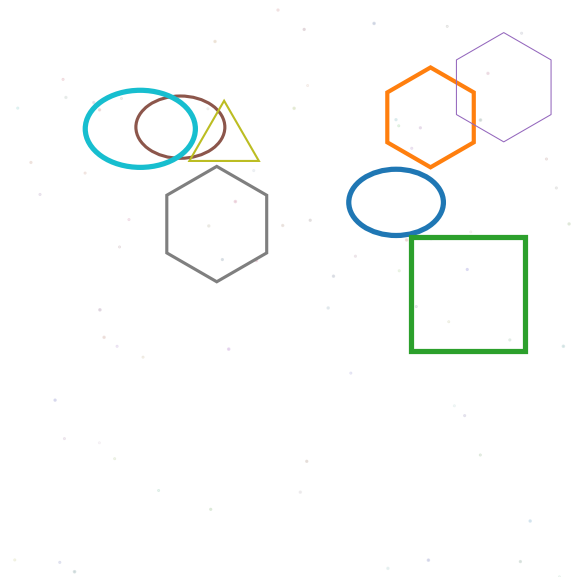[{"shape": "oval", "thickness": 2.5, "radius": 0.41, "center": [0.686, 0.649]}, {"shape": "hexagon", "thickness": 2, "radius": 0.43, "center": [0.746, 0.796]}, {"shape": "square", "thickness": 2.5, "radius": 0.49, "center": [0.81, 0.49]}, {"shape": "hexagon", "thickness": 0.5, "radius": 0.47, "center": [0.872, 0.848]}, {"shape": "oval", "thickness": 1.5, "radius": 0.39, "center": [0.312, 0.779]}, {"shape": "hexagon", "thickness": 1.5, "radius": 0.5, "center": [0.375, 0.611]}, {"shape": "triangle", "thickness": 1, "radius": 0.35, "center": [0.388, 0.755]}, {"shape": "oval", "thickness": 2.5, "radius": 0.48, "center": [0.243, 0.776]}]